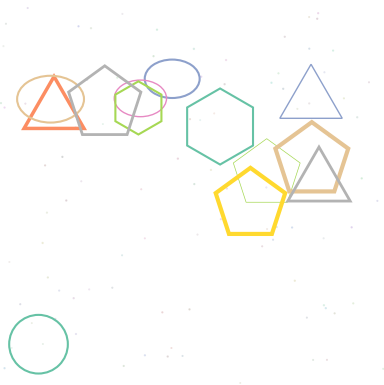[{"shape": "circle", "thickness": 1.5, "radius": 0.38, "center": [0.1, 0.106]}, {"shape": "hexagon", "thickness": 1.5, "radius": 0.49, "center": [0.572, 0.671]}, {"shape": "triangle", "thickness": 2.5, "radius": 0.45, "center": [0.14, 0.711]}, {"shape": "oval", "thickness": 1.5, "radius": 0.36, "center": [0.447, 0.795]}, {"shape": "triangle", "thickness": 1, "radius": 0.47, "center": [0.808, 0.739]}, {"shape": "oval", "thickness": 1, "radius": 0.34, "center": [0.365, 0.744]}, {"shape": "hexagon", "thickness": 1.5, "radius": 0.35, "center": [0.36, 0.72]}, {"shape": "pentagon", "thickness": 0.5, "radius": 0.46, "center": [0.693, 0.549]}, {"shape": "pentagon", "thickness": 3, "radius": 0.47, "center": [0.65, 0.469]}, {"shape": "oval", "thickness": 1.5, "radius": 0.43, "center": [0.131, 0.742]}, {"shape": "pentagon", "thickness": 3, "radius": 0.5, "center": [0.81, 0.583]}, {"shape": "pentagon", "thickness": 2, "radius": 0.49, "center": [0.272, 0.73]}, {"shape": "triangle", "thickness": 2, "radius": 0.47, "center": [0.829, 0.525]}]